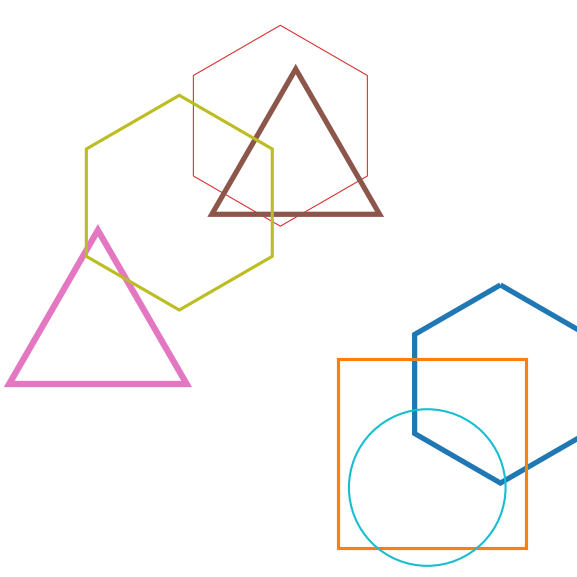[{"shape": "hexagon", "thickness": 2.5, "radius": 0.86, "center": [0.867, 0.334]}, {"shape": "square", "thickness": 1.5, "radius": 0.82, "center": [0.748, 0.214]}, {"shape": "hexagon", "thickness": 0.5, "radius": 0.87, "center": [0.485, 0.781]}, {"shape": "triangle", "thickness": 2.5, "radius": 0.84, "center": [0.512, 0.712]}, {"shape": "triangle", "thickness": 3, "radius": 0.89, "center": [0.17, 0.423]}, {"shape": "hexagon", "thickness": 1.5, "radius": 0.93, "center": [0.31, 0.648]}, {"shape": "circle", "thickness": 1, "radius": 0.68, "center": [0.74, 0.155]}]